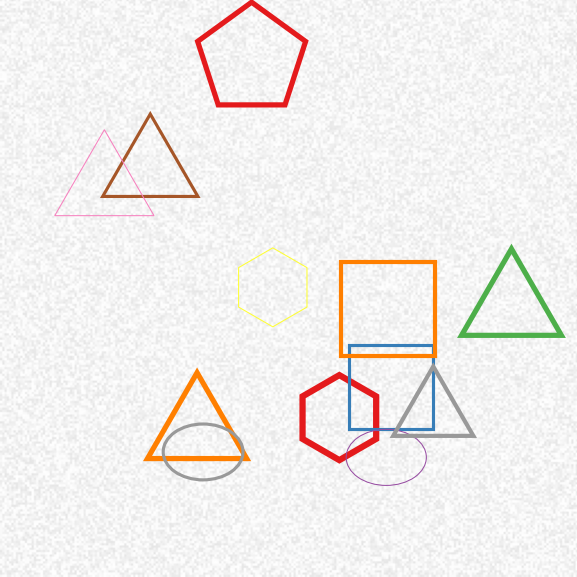[{"shape": "pentagon", "thickness": 2.5, "radius": 0.49, "center": [0.436, 0.897]}, {"shape": "hexagon", "thickness": 3, "radius": 0.37, "center": [0.588, 0.276]}, {"shape": "square", "thickness": 1.5, "radius": 0.36, "center": [0.677, 0.329]}, {"shape": "triangle", "thickness": 2.5, "radius": 0.5, "center": [0.886, 0.468]}, {"shape": "oval", "thickness": 0.5, "radius": 0.35, "center": [0.669, 0.207]}, {"shape": "square", "thickness": 2, "radius": 0.41, "center": [0.672, 0.465]}, {"shape": "triangle", "thickness": 2.5, "radius": 0.5, "center": [0.341, 0.255]}, {"shape": "hexagon", "thickness": 0.5, "radius": 0.34, "center": [0.472, 0.502]}, {"shape": "triangle", "thickness": 1.5, "radius": 0.48, "center": [0.26, 0.707]}, {"shape": "triangle", "thickness": 0.5, "radius": 0.5, "center": [0.181, 0.675]}, {"shape": "triangle", "thickness": 2, "radius": 0.4, "center": [0.75, 0.284]}, {"shape": "oval", "thickness": 1.5, "radius": 0.35, "center": [0.352, 0.217]}]